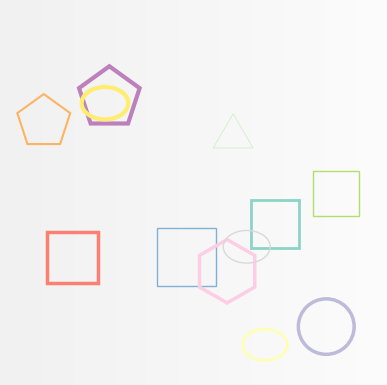[{"shape": "square", "thickness": 2, "radius": 0.31, "center": [0.71, 0.419]}, {"shape": "oval", "thickness": 2, "radius": 0.29, "center": [0.684, 0.104]}, {"shape": "circle", "thickness": 2.5, "radius": 0.36, "center": [0.842, 0.152]}, {"shape": "square", "thickness": 2.5, "radius": 0.33, "center": [0.188, 0.332]}, {"shape": "square", "thickness": 1, "radius": 0.38, "center": [0.482, 0.333]}, {"shape": "pentagon", "thickness": 1.5, "radius": 0.36, "center": [0.113, 0.684]}, {"shape": "square", "thickness": 1, "radius": 0.29, "center": [0.867, 0.498]}, {"shape": "hexagon", "thickness": 2.5, "radius": 0.41, "center": [0.586, 0.296]}, {"shape": "oval", "thickness": 1, "radius": 0.3, "center": [0.637, 0.359]}, {"shape": "pentagon", "thickness": 3, "radius": 0.41, "center": [0.282, 0.746]}, {"shape": "triangle", "thickness": 0.5, "radius": 0.3, "center": [0.602, 0.645]}, {"shape": "oval", "thickness": 3, "radius": 0.3, "center": [0.271, 0.732]}]